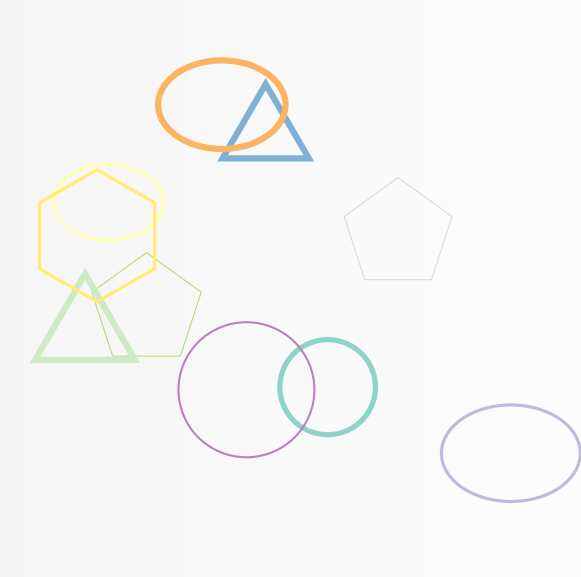[{"shape": "circle", "thickness": 2.5, "radius": 0.41, "center": [0.564, 0.329]}, {"shape": "oval", "thickness": 1.5, "radius": 0.47, "center": [0.187, 0.649]}, {"shape": "oval", "thickness": 1.5, "radius": 0.6, "center": [0.879, 0.214]}, {"shape": "triangle", "thickness": 3, "radius": 0.43, "center": [0.457, 0.768]}, {"shape": "oval", "thickness": 3, "radius": 0.55, "center": [0.382, 0.818]}, {"shape": "pentagon", "thickness": 0.5, "radius": 0.49, "center": [0.252, 0.463]}, {"shape": "pentagon", "thickness": 0.5, "radius": 0.49, "center": [0.685, 0.594]}, {"shape": "circle", "thickness": 1, "radius": 0.58, "center": [0.424, 0.324]}, {"shape": "triangle", "thickness": 3, "radius": 0.5, "center": [0.146, 0.426]}, {"shape": "hexagon", "thickness": 1.5, "radius": 0.57, "center": [0.167, 0.591]}]